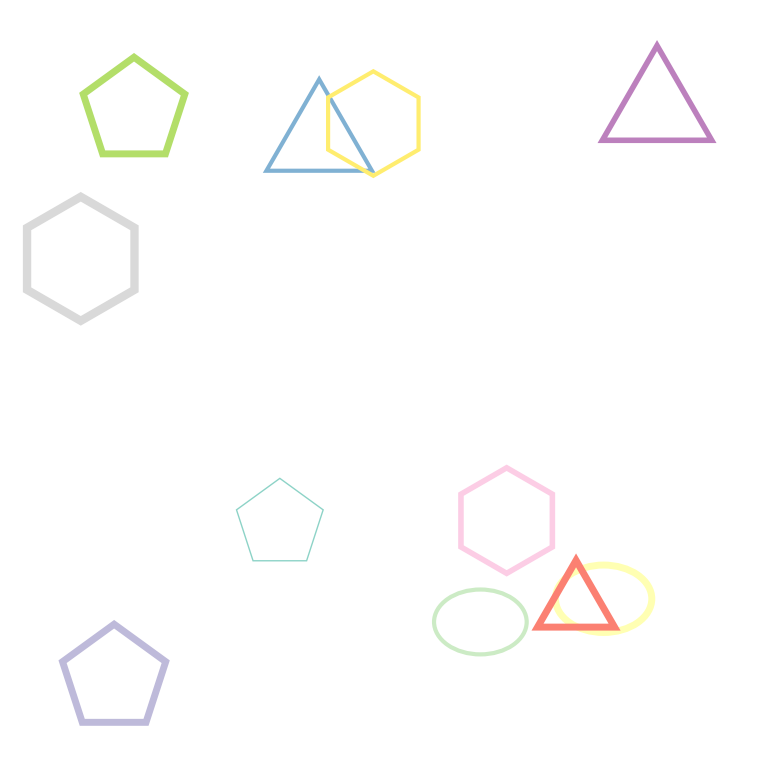[{"shape": "pentagon", "thickness": 0.5, "radius": 0.3, "center": [0.363, 0.32]}, {"shape": "oval", "thickness": 2.5, "radius": 0.31, "center": [0.784, 0.222]}, {"shape": "pentagon", "thickness": 2.5, "radius": 0.35, "center": [0.148, 0.119]}, {"shape": "triangle", "thickness": 2.5, "radius": 0.29, "center": [0.748, 0.214]}, {"shape": "triangle", "thickness": 1.5, "radius": 0.4, "center": [0.415, 0.818]}, {"shape": "pentagon", "thickness": 2.5, "radius": 0.35, "center": [0.174, 0.856]}, {"shape": "hexagon", "thickness": 2, "radius": 0.34, "center": [0.658, 0.324]}, {"shape": "hexagon", "thickness": 3, "radius": 0.4, "center": [0.105, 0.664]}, {"shape": "triangle", "thickness": 2, "radius": 0.41, "center": [0.853, 0.859]}, {"shape": "oval", "thickness": 1.5, "radius": 0.3, "center": [0.624, 0.192]}, {"shape": "hexagon", "thickness": 1.5, "radius": 0.34, "center": [0.485, 0.84]}]